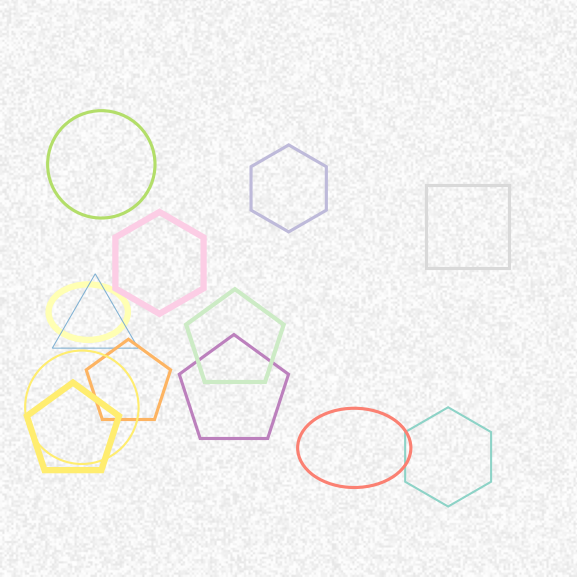[{"shape": "hexagon", "thickness": 1, "radius": 0.43, "center": [0.776, 0.208]}, {"shape": "oval", "thickness": 3, "radius": 0.34, "center": [0.153, 0.459]}, {"shape": "hexagon", "thickness": 1.5, "radius": 0.38, "center": [0.5, 0.673]}, {"shape": "oval", "thickness": 1.5, "radius": 0.49, "center": [0.613, 0.224]}, {"shape": "triangle", "thickness": 0.5, "radius": 0.43, "center": [0.165, 0.439]}, {"shape": "pentagon", "thickness": 1.5, "radius": 0.38, "center": [0.222, 0.335]}, {"shape": "circle", "thickness": 1.5, "radius": 0.46, "center": [0.175, 0.715]}, {"shape": "hexagon", "thickness": 3, "radius": 0.44, "center": [0.276, 0.544]}, {"shape": "square", "thickness": 1.5, "radius": 0.36, "center": [0.81, 0.606]}, {"shape": "pentagon", "thickness": 1.5, "radius": 0.5, "center": [0.405, 0.32]}, {"shape": "pentagon", "thickness": 2, "radius": 0.44, "center": [0.407, 0.41]}, {"shape": "pentagon", "thickness": 3, "radius": 0.42, "center": [0.126, 0.253]}, {"shape": "circle", "thickness": 1, "radius": 0.49, "center": [0.142, 0.294]}]